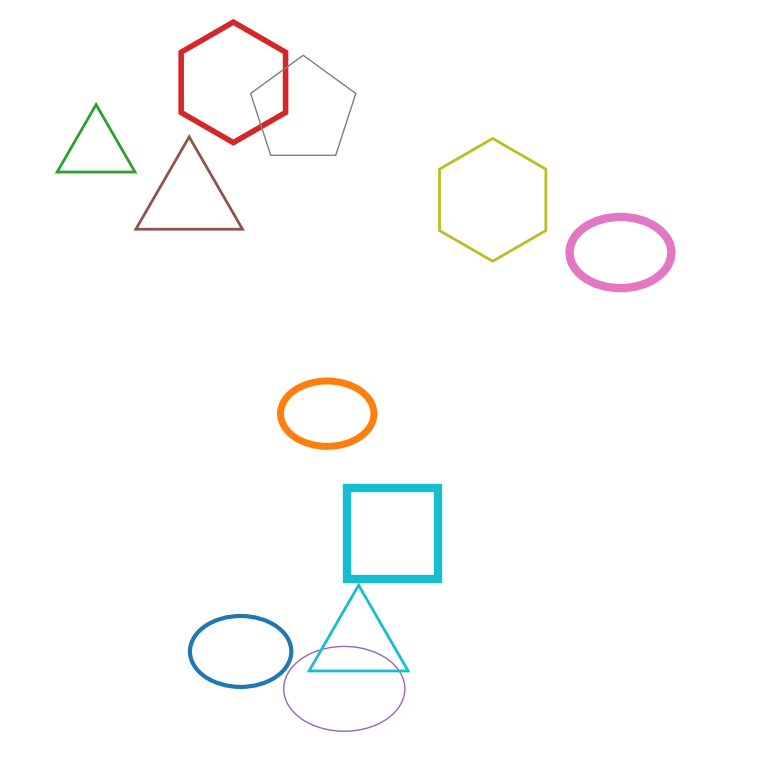[{"shape": "oval", "thickness": 1.5, "radius": 0.33, "center": [0.313, 0.154]}, {"shape": "oval", "thickness": 2.5, "radius": 0.3, "center": [0.425, 0.463]}, {"shape": "triangle", "thickness": 1, "radius": 0.29, "center": [0.125, 0.806]}, {"shape": "hexagon", "thickness": 2, "radius": 0.39, "center": [0.303, 0.893]}, {"shape": "oval", "thickness": 0.5, "radius": 0.39, "center": [0.447, 0.105]}, {"shape": "triangle", "thickness": 1, "radius": 0.4, "center": [0.246, 0.742]}, {"shape": "oval", "thickness": 3, "radius": 0.33, "center": [0.806, 0.672]}, {"shape": "pentagon", "thickness": 0.5, "radius": 0.36, "center": [0.394, 0.856]}, {"shape": "hexagon", "thickness": 1, "radius": 0.4, "center": [0.64, 0.74]}, {"shape": "square", "thickness": 3, "radius": 0.3, "center": [0.51, 0.307]}, {"shape": "triangle", "thickness": 1, "radius": 0.37, "center": [0.466, 0.166]}]